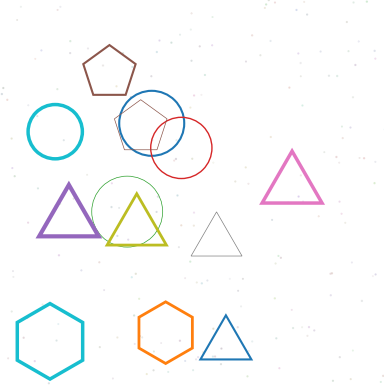[{"shape": "circle", "thickness": 1.5, "radius": 0.42, "center": [0.394, 0.68]}, {"shape": "triangle", "thickness": 1.5, "radius": 0.38, "center": [0.587, 0.105]}, {"shape": "hexagon", "thickness": 2, "radius": 0.4, "center": [0.43, 0.136]}, {"shape": "circle", "thickness": 0.5, "radius": 0.46, "center": [0.33, 0.45]}, {"shape": "circle", "thickness": 1, "radius": 0.4, "center": [0.471, 0.616]}, {"shape": "triangle", "thickness": 3, "radius": 0.45, "center": [0.179, 0.431]}, {"shape": "pentagon", "thickness": 0.5, "radius": 0.36, "center": [0.366, 0.669]}, {"shape": "pentagon", "thickness": 1.5, "radius": 0.36, "center": [0.284, 0.811]}, {"shape": "triangle", "thickness": 2.5, "radius": 0.45, "center": [0.759, 0.518]}, {"shape": "triangle", "thickness": 0.5, "radius": 0.38, "center": [0.562, 0.373]}, {"shape": "triangle", "thickness": 2, "radius": 0.44, "center": [0.355, 0.408]}, {"shape": "hexagon", "thickness": 2.5, "radius": 0.49, "center": [0.13, 0.113]}, {"shape": "circle", "thickness": 2.5, "radius": 0.35, "center": [0.143, 0.658]}]